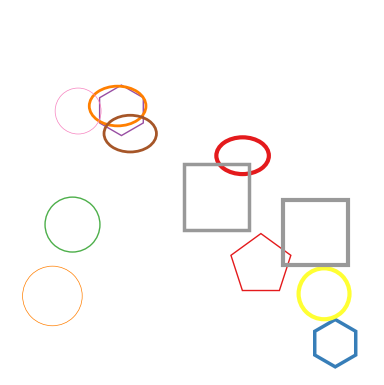[{"shape": "oval", "thickness": 3, "radius": 0.34, "center": [0.63, 0.596]}, {"shape": "pentagon", "thickness": 1, "radius": 0.41, "center": [0.678, 0.312]}, {"shape": "hexagon", "thickness": 2.5, "radius": 0.31, "center": [0.871, 0.109]}, {"shape": "circle", "thickness": 1, "radius": 0.36, "center": [0.188, 0.417]}, {"shape": "hexagon", "thickness": 1, "radius": 0.33, "center": [0.315, 0.713]}, {"shape": "circle", "thickness": 0.5, "radius": 0.39, "center": [0.136, 0.231]}, {"shape": "oval", "thickness": 2, "radius": 0.37, "center": [0.305, 0.725]}, {"shape": "circle", "thickness": 3, "radius": 0.33, "center": [0.842, 0.237]}, {"shape": "oval", "thickness": 2, "radius": 0.34, "center": [0.338, 0.653]}, {"shape": "circle", "thickness": 0.5, "radius": 0.3, "center": [0.203, 0.712]}, {"shape": "square", "thickness": 3, "radius": 0.42, "center": [0.819, 0.396]}, {"shape": "square", "thickness": 2.5, "radius": 0.43, "center": [0.562, 0.488]}]